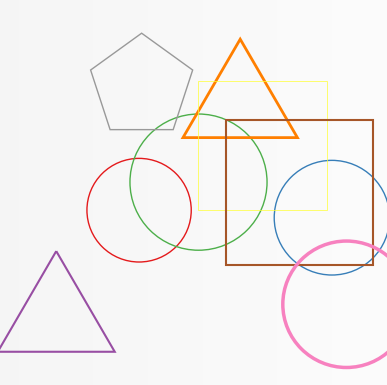[{"shape": "circle", "thickness": 1, "radius": 0.67, "center": [0.359, 0.454]}, {"shape": "circle", "thickness": 1, "radius": 0.74, "center": [0.857, 0.435]}, {"shape": "circle", "thickness": 1, "radius": 0.88, "center": [0.512, 0.527]}, {"shape": "triangle", "thickness": 1.5, "radius": 0.87, "center": [0.145, 0.173]}, {"shape": "triangle", "thickness": 2, "radius": 0.85, "center": [0.62, 0.728]}, {"shape": "square", "thickness": 0.5, "radius": 0.84, "center": [0.678, 0.621]}, {"shape": "square", "thickness": 1.5, "radius": 0.95, "center": [0.773, 0.5]}, {"shape": "circle", "thickness": 2.5, "radius": 0.82, "center": [0.894, 0.21]}, {"shape": "pentagon", "thickness": 1, "radius": 0.69, "center": [0.366, 0.775]}]